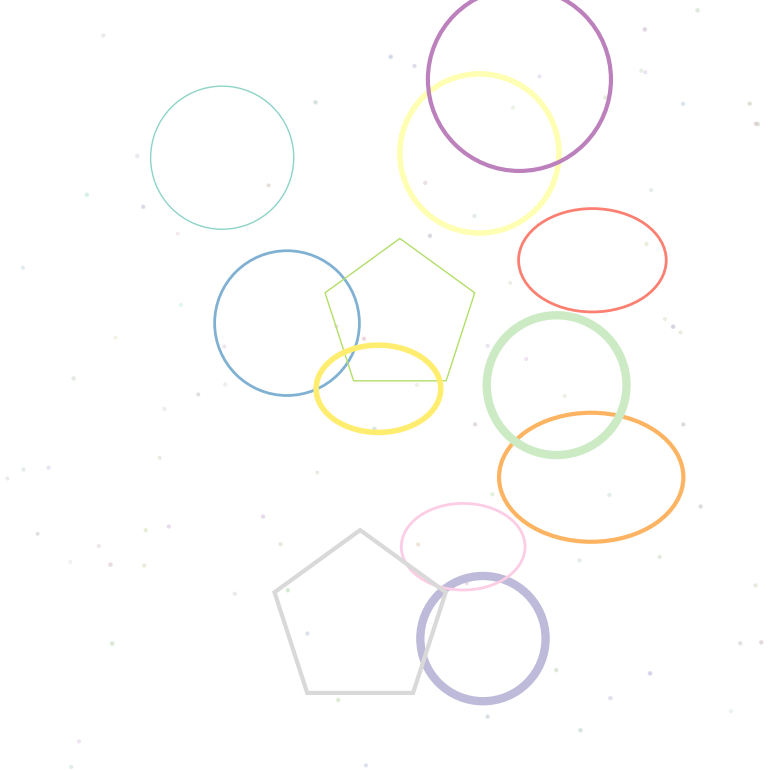[{"shape": "circle", "thickness": 0.5, "radius": 0.46, "center": [0.289, 0.795]}, {"shape": "circle", "thickness": 2, "radius": 0.52, "center": [0.623, 0.801]}, {"shape": "circle", "thickness": 3, "radius": 0.41, "center": [0.627, 0.171]}, {"shape": "oval", "thickness": 1, "radius": 0.48, "center": [0.769, 0.662]}, {"shape": "circle", "thickness": 1, "radius": 0.47, "center": [0.373, 0.58]}, {"shape": "oval", "thickness": 1.5, "radius": 0.6, "center": [0.768, 0.38]}, {"shape": "pentagon", "thickness": 0.5, "radius": 0.51, "center": [0.519, 0.588]}, {"shape": "oval", "thickness": 1, "radius": 0.4, "center": [0.602, 0.29]}, {"shape": "pentagon", "thickness": 1.5, "radius": 0.58, "center": [0.468, 0.195]}, {"shape": "circle", "thickness": 1.5, "radius": 0.59, "center": [0.675, 0.897]}, {"shape": "circle", "thickness": 3, "radius": 0.45, "center": [0.723, 0.5]}, {"shape": "oval", "thickness": 2, "radius": 0.4, "center": [0.491, 0.495]}]